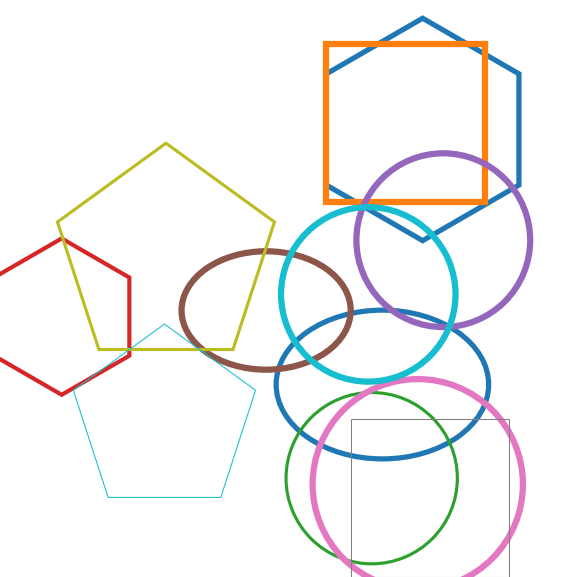[{"shape": "hexagon", "thickness": 2.5, "radius": 0.96, "center": [0.732, 0.775]}, {"shape": "oval", "thickness": 2.5, "radius": 0.92, "center": [0.662, 0.333]}, {"shape": "square", "thickness": 3, "radius": 0.69, "center": [0.703, 0.786]}, {"shape": "circle", "thickness": 1.5, "radius": 0.74, "center": [0.644, 0.171]}, {"shape": "hexagon", "thickness": 2, "radius": 0.68, "center": [0.107, 0.451]}, {"shape": "circle", "thickness": 3, "radius": 0.75, "center": [0.768, 0.583]}, {"shape": "oval", "thickness": 3, "radius": 0.73, "center": [0.461, 0.462]}, {"shape": "circle", "thickness": 3, "radius": 0.91, "center": [0.723, 0.161]}, {"shape": "square", "thickness": 0.5, "radius": 0.69, "center": [0.745, 0.137]}, {"shape": "pentagon", "thickness": 1.5, "radius": 0.99, "center": [0.287, 0.554]}, {"shape": "pentagon", "thickness": 0.5, "radius": 0.83, "center": [0.285, 0.272]}, {"shape": "circle", "thickness": 3, "radius": 0.76, "center": [0.638, 0.489]}]